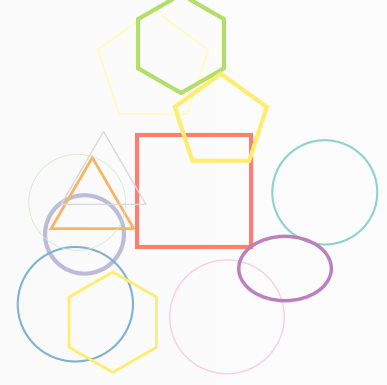[{"shape": "circle", "thickness": 1.5, "radius": 0.68, "center": [0.838, 0.5]}, {"shape": "pentagon", "thickness": 1, "radius": 0.75, "center": [0.395, 0.825]}, {"shape": "circle", "thickness": 3, "radius": 0.51, "center": [0.218, 0.391]}, {"shape": "square", "thickness": 3, "radius": 0.73, "center": [0.501, 0.504]}, {"shape": "circle", "thickness": 1.5, "radius": 0.74, "center": [0.194, 0.21]}, {"shape": "triangle", "thickness": 2, "radius": 0.62, "center": [0.238, 0.468]}, {"shape": "hexagon", "thickness": 3, "radius": 0.64, "center": [0.467, 0.886]}, {"shape": "circle", "thickness": 1, "radius": 0.74, "center": [0.586, 0.177]}, {"shape": "triangle", "thickness": 1, "radius": 0.63, "center": [0.267, 0.532]}, {"shape": "oval", "thickness": 2.5, "radius": 0.6, "center": [0.736, 0.303]}, {"shape": "circle", "thickness": 0.5, "radius": 0.62, "center": [0.199, 0.474]}, {"shape": "hexagon", "thickness": 2, "radius": 0.65, "center": [0.291, 0.163]}, {"shape": "pentagon", "thickness": 3, "radius": 0.62, "center": [0.57, 0.684]}]